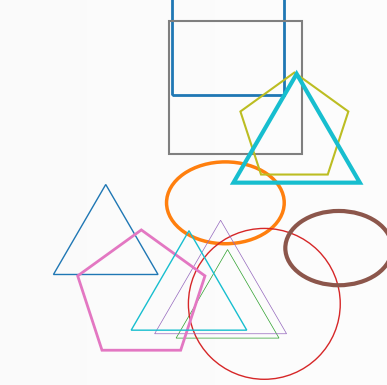[{"shape": "square", "thickness": 2, "radius": 0.72, "center": [0.588, 0.897]}, {"shape": "triangle", "thickness": 1, "radius": 0.78, "center": [0.273, 0.365]}, {"shape": "oval", "thickness": 2.5, "radius": 0.76, "center": [0.582, 0.473]}, {"shape": "triangle", "thickness": 0.5, "radius": 0.77, "center": [0.587, 0.198]}, {"shape": "circle", "thickness": 1, "radius": 0.98, "center": [0.682, 0.211]}, {"shape": "triangle", "thickness": 0.5, "radius": 0.98, "center": [0.569, 0.231]}, {"shape": "oval", "thickness": 3, "radius": 0.69, "center": [0.874, 0.356]}, {"shape": "pentagon", "thickness": 2, "radius": 0.86, "center": [0.365, 0.23]}, {"shape": "square", "thickness": 1.5, "radius": 0.86, "center": [0.608, 0.773]}, {"shape": "pentagon", "thickness": 1.5, "radius": 0.73, "center": [0.76, 0.665]}, {"shape": "triangle", "thickness": 1, "radius": 0.86, "center": [0.488, 0.229]}, {"shape": "triangle", "thickness": 3, "radius": 0.94, "center": [0.766, 0.62]}]